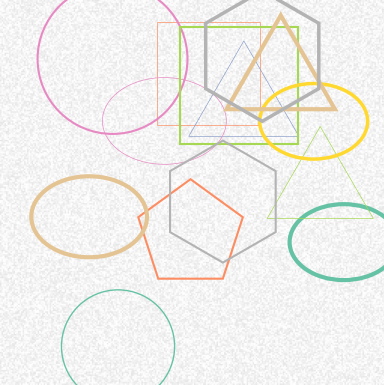[{"shape": "circle", "thickness": 1, "radius": 0.73, "center": [0.307, 0.1]}, {"shape": "oval", "thickness": 3, "radius": 0.7, "center": [0.893, 0.371]}, {"shape": "pentagon", "thickness": 1.5, "radius": 0.71, "center": [0.495, 0.392]}, {"shape": "square", "thickness": 0.5, "radius": 0.67, "center": [0.542, 0.809]}, {"shape": "triangle", "thickness": 0.5, "radius": 0.83, "center": [0.633, 0.728]}, {"shape": "circle", "thickness": 1.5, "radius": 0.97, "center": [0.292, 0.847]}, {"shape": "oval", "thickness": 0.5, "radius": 0.8, "center": [0.427, 0.686]}, {"shape": "square", "thickness": 1.5, "radius": 0.76, "center": [0.621, 0.778]}, {"shape": "triangle", "thickness": 0.5, "radius": 0.8, "center": [0.832, 0.512]}, {"shape": "oval", "thickness": 2.5, "radius": 0.7, "center": [0.815, 0.685]}, {"shape": "triangle", "thickness": 3, "radius": 0.81, "center": [0.729, 0.798]}, {"shape": "oval", "thickness": 3, "radius": 0.75, "center": [0.232, 0.437]}, {"shape": "hexagon", "thickness": 2.5, "radius": 0.85, "center": [0.681, 0.855]}, {"shape": "hexagon", "thickness": 1.5, "radius": 0.79, "center": [0.579, 0.476]}]